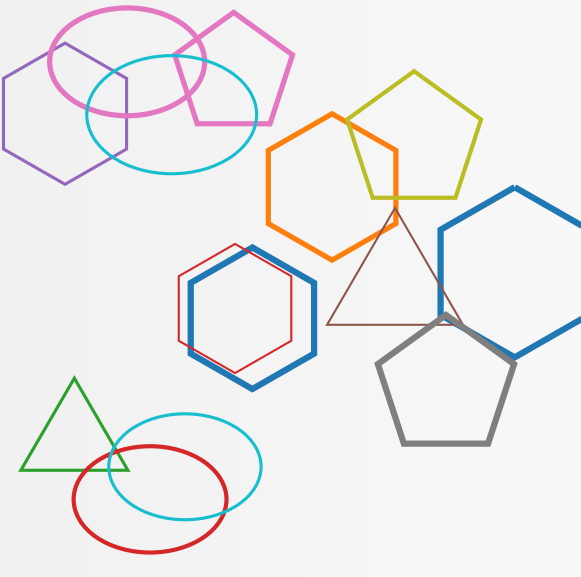[{"shape": "hexagon", "thickness": 3, "radius": 0.61, "center": [0.434, 0.448]}, {"shape": "hexagon", "thickness": 3, "radius": 0.74, "center": [0.886, 0.528]}, {"shape": "hexagon", "thickness": 2.5, "radius": 0.63, "center": [0.571, 0.675]}, {"shape": "triangle", "thickness": 1.5, "radius": 0.53, "center": [0.128, 0.238]}, {"shape": "hexagon", "thickness": 1, "radius": 0.56, "center": [0.404, 0.465]}, {"shape": "oval", "thickness": 2, "radius": 0.66, "center": [0.258, 0.134]}, {"shape": "hexagon", "thickness": 1.5, "radius": 0.61, "center": [0.112, 0.802]}, {"shape": "triangle", "thickness": 1, "radius": 0.67, "center": [0.68, 0.504]}, {"shape": "oval", "thickness": 2.5, "radius": 0.67, "center": [0.219, 0.892]}, {"shape": "pentagon", "thickness": 2.5, "radius": 0.53, "center": [0.402, 0.871]}, {"shape": "pentagon", "thickness": 3, "radius": 0.62, "center": [0.767, 0.331]}, {"shape": "pentagon", "thickness": 2, "radius": 0.61, "center": [0.712, 0.755]}, {"shape": "oval", "thickness": 1.5, "radius": 0.73, "center": [0.295, 0.801]}, {"shape": "oval", "thickness": 1.5, "radius": 0.66, "center": [0.318, 0.191]}]